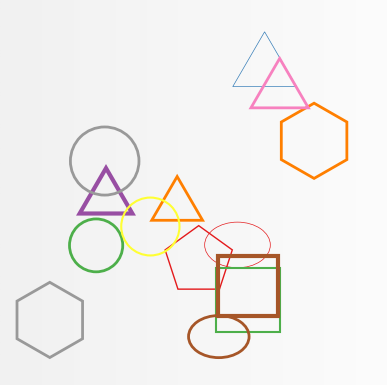[{"shape": "pentagon", "thickness": 1, "radius": 0.46, "center": [0.513, 0.323]}, {"shape": "oval", "thickness": 0.5, "radius": 0.42, "center": [0.613, 0.364]}, {"shape": "triangle", "thickness": 0.5, "radius": 0.47, "center": [0.683, 0.822]}, {"shape": "square", "thickness": 1.5, "radius": 0.42, "center": [0.64, 0.221]}, {"shape": "circle", "thickness": 2, "radius": 0.34, "center": [0.248, 0.363]}, {"shape": "triangle", "thickness": 3, "radius": 0.39, "center": [0.274, 0.485]}, {"shape": "hexagon", "thickness": 2, "radius": 0.49, "center": [0.811, 0.634]}, {"shape": "triangle", "thickness": 2, "radius": 0.38, "center": [0.457, 0.466]}, {"shape": "circle", "thickness": 1.5, "radius": 0.38, "center": [0.388, 0.412]}, {"shape": "oval", "thickness": 2, "radius": 0.39, "center": [0.565, 0.126]}, {"shape": "square", "thickness": 3, "radius": 0.38, "center": [0.64, 0.257]}, {"shape": "triangle", "thickness": 2, "radius": 0.43, "center": [0.722, 0.763]}, {"shape": "hexagon", "thickness": 2, "radius": 0.49, "center": [0.128, 0.169]}, {"shape": "circle", "thickness": 2, "radius": 0.44, "center": [0.27, 0.582]}]